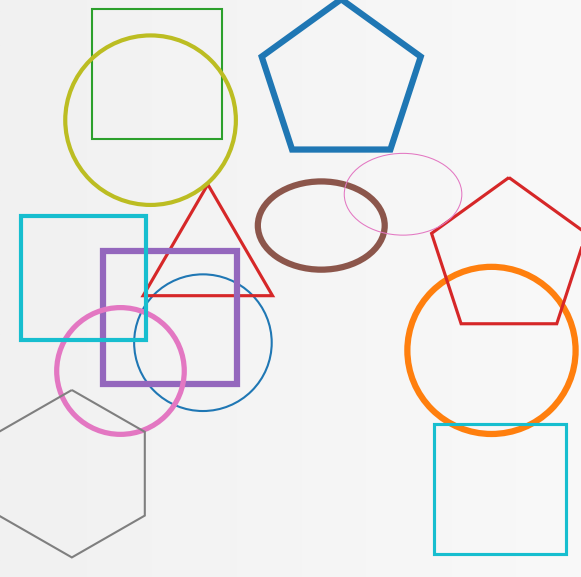[{"shape": "circle", "thickness": 1, "radius": 0.59, "center": [0.349, 0.406]}, {"shape": "pentagon", "thickness": 3, "radius": 0.72, "center": [0.587, 0.857]}, {"shape": "circle", "thickness": 3, "radius": 0.72, "center": [0.846, 0.392]}, {"shape": "square", "thickness": 1, "radius": 0.56, "center": [0.27, 0.871]}, {"shape": "pentagon", "thickness": 1.5, "radius": 0.7, "center": [0.876, 0.552]}, {"shape": "triangle", "thickness": 1.5, "radius": 0.64, "center": [0.358, 0.551]}, {"shape": "square", "thickness": 3, "radius": 0.57, "center": [0.292, 0.449]}, {"shape": "oval", "thickness": 3, "radius": 0.55, "center": [0.553, 0.609]}, {"shape": "circle", "thickness": 2.5, "radius": 0.55, "center": [0.207, 0.357]}, {"shape": "oval", "thickness": 0.5, "radius": 0.51, "center": [0.693, 0.663]}, {"shape": "hexagon", "thickness": 1, "radius": 0.72, "center": [0.124, 0.179]}, {"shape": "circle", "thickness": 2, "radius": 0.73, "center": [0.259, 0.791]}, {"shape": "square", "thickness": 2, "radius": 0.54, "center": [0.144, 0.518]}, {"shape": "square", "thickness": 1.5, "radius": 0.57, "center": [0.86, 0.153]}]